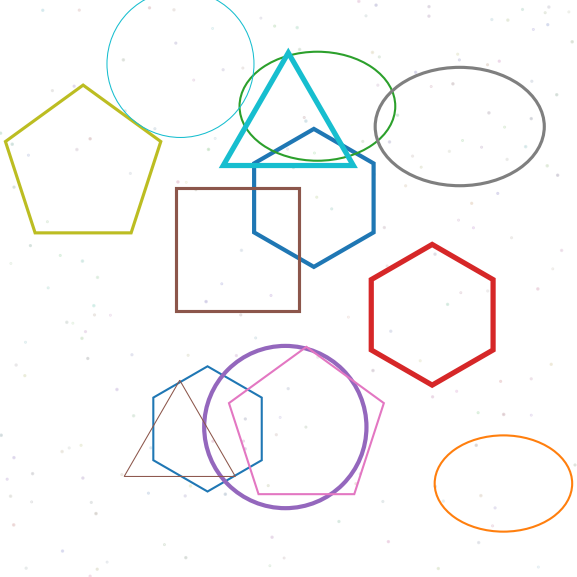[{"shape": "hexagon", "thickness": 2, "radius": 0.6, "center": [0.543, 0.656]}, {"shape": "hexagon", "thickness": 1, "radius": 0.54, "center": [0.359, 0.256]}, {"shape": "oval", "thickness": 1, "radius": 0.6, "center": [0.872, 0.162]}, {"shape": "oval", "thickness": 1, "radius": 0.67, "center": [0.55, 0.815]}, {"shape": "hexagon", "thickness": 2.5, "radius": 0.61, "center": [0.748, 0.454]}, {"shape": "circle", "thickness": 2, "radius": 0.7, "center": [0.494, 0.26]}, {"shape": "square", "thickness": 1.5, "radius": 0.53, "center": [0.411, 0.567]}, {"shape": "triangle", "thickness": 0.5, "radius": 0.56, "center": [0.311, 0.23]}, {"shape": "pentagon", "thickness": 1, "radius": 0.71, "center": [0.531, 0.258]}, {"shape": "oval", "thickness": 1.5, "radius": 0.73, "center": [0.796, 0.78]}, {"shape": "pentagon", "thickness": 1.5, "radius": 0.71, "center": [0.144, 0.71]}, {"shape": "triangle", "thickness": 2.5, "radius": 0.65, "center": [0.499, 0.778]}, {"shape": "circle", "thickness": 0.5, "radius": 0.64, "center": [0.313, 0.888]}]